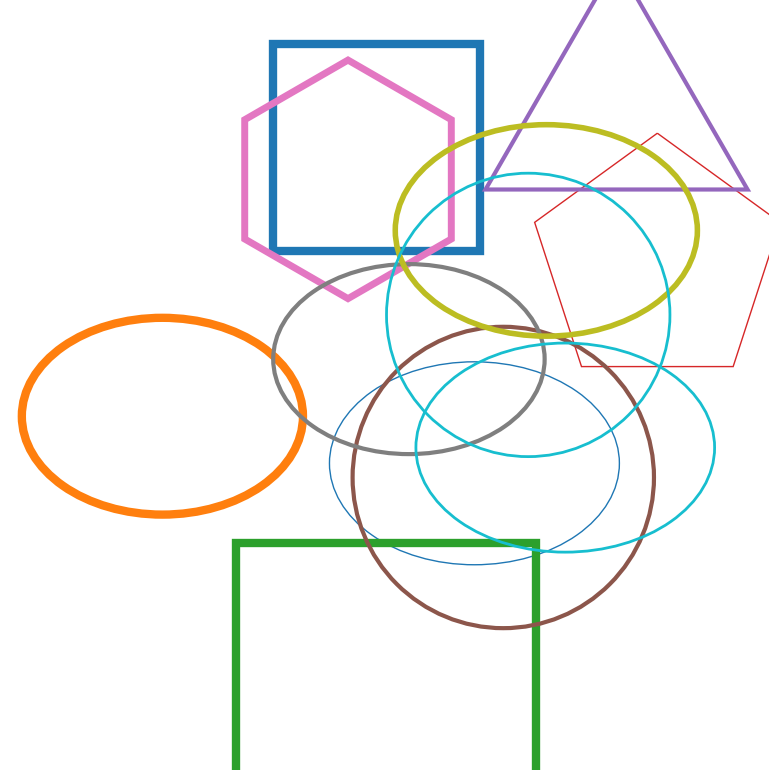[{"shape": "square", "thickness": 3, "radius": 0.67, "center": [0.489, 0.809]}, {"shape": "oval", "thickness": 0.5, "radius": 0.94, "center": [0.616, 0.398]}, {"shape": "oval", "thickness": 3, "radius": 0.91, "center": [0.211, 0.459]}, {"shape": "square", "thickness": 3, "radius": 0.97, "center": [0.502, 0.101]}, {"shape": "pentagon", "thickness": 0.5, "radius": 0.84, "center": [0.854, 0.659]}, {"shape": "triangle", "thickness": 1.5, "radius": 0.98, "center": [0.801, 0.852]}, {"shape": "circle", "thickness": 1.5, "radius": 0.98, "center": [0.654, 0.38]}, {"shape": "hexagon", "thickness": 2.5, "radius": 0.77, "center": [0.452, 0.767]}, {"shape": "oval", "thickness": 1.5, "radius": 0.88, "center": [0.531, 0.534]}, {"shape": "oval", "thickness": 2, "radius": 0.98, "center": [0.71, 0.701]}, {"shape": "oval", "thickness": 1, "radius": 0.97, "center": [0.734, 0.419]}, {"shape": "circle", "thickness": 1, "radius": 0.92, "center": [0.686, 0.591]}]